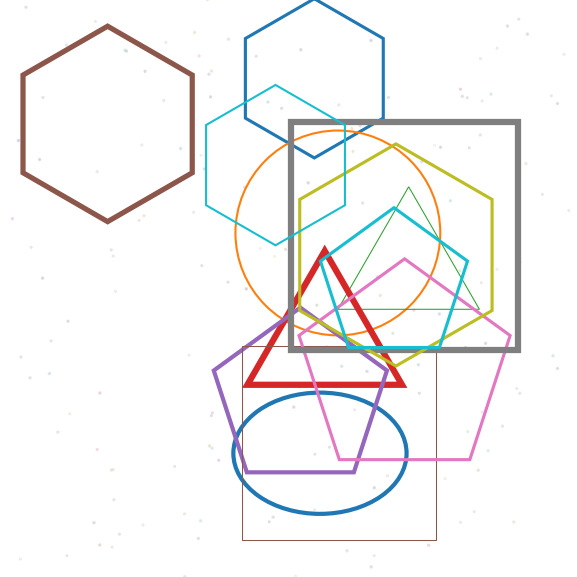[{"shape": "oval", "thickness": 2, "radius": 0.75, "center": [0.554, 0.214]}, {"shape": "hexagon", "thickness": 1.5, "radius": 0.69, "center": [0.544, 0.864]}, {"shape": "circle", "thickness": 1, "radius": 0.89, "center": [0.585, 0.596]}, {"shape": "triangle", "thickness": 0.5, "radius": 0.71, "center": [0.708, 0.534]}, {"shape": "triangle", "thickness": 3, "radius": 0.77, "center": [0.562, 0.41]}, {"shape": "pentagon", "thickness": 2, "radius": 0.79, "center": [0.52, 0.309]}, {"shape": "square", "thickness": 0.5, "radius": 0.84, "center": [0.588, 0.232]}, {"shape": "hexagon", "thickness": 2.5, "radius": 0.85, "center": [0.186, 0.785]}, {"shape": "pentagon", "thickness": 1.5, "radius": 0.96, "center": [0.701, 0.359]}, {"shape": "square", "thickness": 3, "radius": 0.98, "center": [0.701, 0.59]}, {"shape": "hexagon", "thickness": 1.5, "radius": 0.96, "center": [0.686, 0.558]}, {"shape": "pentagon", "thickness": 1.5, "radius": 0.67, "center": [0.682, 0.506]}, {"shape": "hexagon", "thickness": 1, "radius": 0.69, "center": [0.477, 0.713]}]